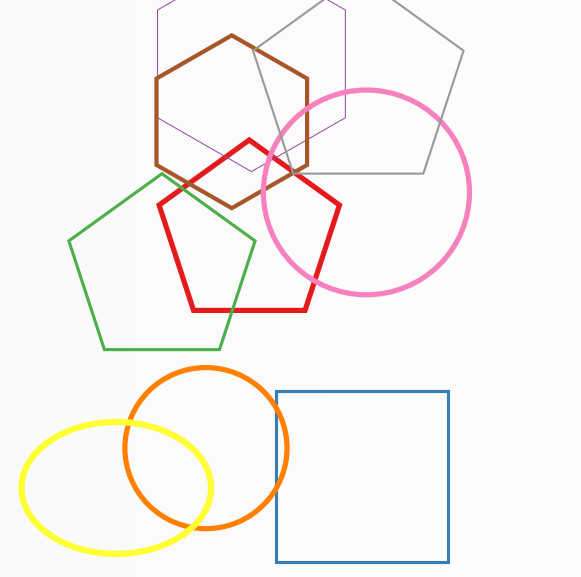[{"shape": "pentagon", "thickness": 2.5, "radius": 0.82, "center": [0.429, 0.594]}, {"shape": "square", "thickness": 1.5, "radius": 0.74, "center": [0.622, 0.174]}, {"shape": "pentagon", "thickness": 1.5, "radius": 0.84, "center": [0.279, 0.53]}, {"shape": "hexagon", "thickness": 0.5, "radius": 0.93, "center": [0.433, 0.889]}, {"shape": "circle", "thickness": 2.5, "radius": 0.7, "center": [0.354, 0.223]}, {"shape": "oval", "thickness": 3, "radius": 0.82, "center": [0.2, 0.154]}, {"shape": "hexagon", "thickness": 2, "radius": 0.75, "center": [0.399, 0.788]}, {"shape": "circle", "thickness": 2.5, "radius": 0.89, "center": [0.63, 0.666]}, {"shape": "pentagon", "thickness": 1, "radius": 0.95, "center": [0.616, 0.853]}]